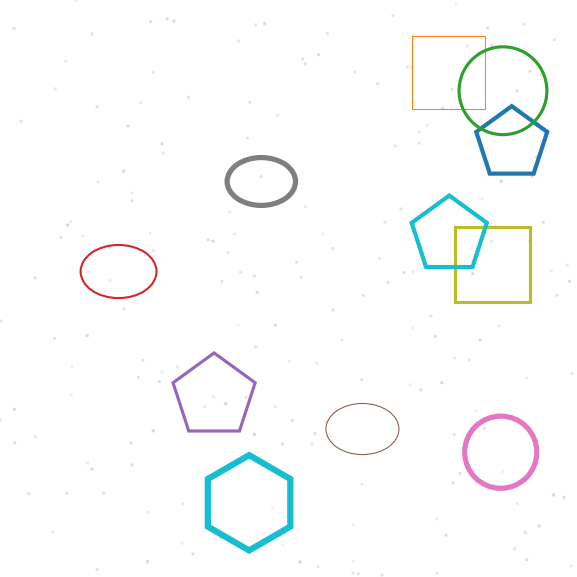[{"shape": "pentagon", "thickness": 2, "radius": 0.32, "center": [0.886, 0.751]}, {"shape": "square", "thickness": 0.5, "radius": 0.32, "center": [0.777, 0.874]}, {"shape": "circle", "thickness": 1.5, "radius": 0.38, "center": [0.871, 0.842]}, {"shape": "oval", "thickness": 1, "radius": 0.33, "center": [0.205, 0.529]}, {"shape": "pentagon", "thickness": 1.5, "radius": 0.37, "center": [0.371, 0.313]}, {"shape": "oval", "thickness": 0.5, "radius": 0.32, "center": [0.628, 0.256]}, {"shape": "circle", "thickness": 2.5, "radius": 0.31, "center": [0.867, 0.216]}, {"shape": "oval", "thickness": 2.5, "radius": 0.3, "center": [0.452, 0.685]}, {"shape": "square", "thickness": 1.5, "radius": 0.32, "center": [0.853, 0.542]}, {"shape": "pentagon", "thickness": 2, "radius": 0.34, "center": [0.778, 0.592]}, {"shape": "hexagon", "thickness": 3, "radius": 0.41, "center": [0.431, 0.129]}]